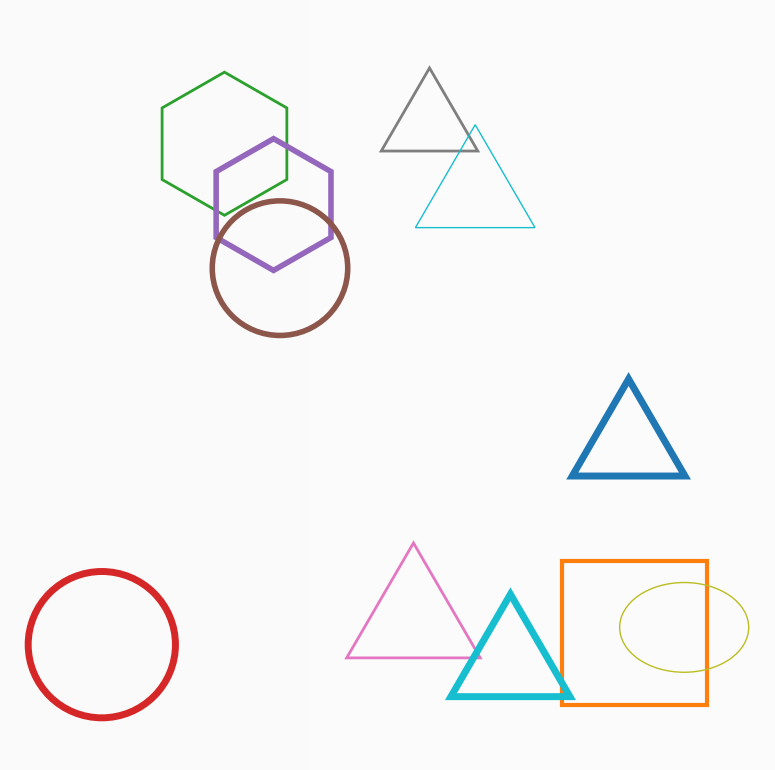[{"shape": "triangle", "thickness": 2.5, "radius": 0.42, "center": [0.811, 0.424]}, {"shape": "square", "thickness": 1.5, "radius": 0.47, "center": [0.819, 0.178]}, {"shape": "hexagon", "thickness": 1, "radius": 0.46, "center": [0.29, 0.813]}, {"shape": "circle", "thickness": 2.5, "radius": 0.48, "center": [0.131, 0.163]}, {"shape": "hexagon", "thickness": 2, "radius": 0.43, "center": [0.353, 0.734]}, {"shape": "circle", "thickness": 2, "radius": 0.44, "center": [0.361, 0.652]}, {"shape": "triangle", "thickness": 1, "radius": 0.5, "center": [0.534, 0.195]}, {"shape": "triangle", "thickness": 1, "radius": 0.36, "center": [0.554, 0.84]}, {"shape": "oval", "thickness": 0.5, "radius": 0.42, "center": [0.883, 0.185]}, {"shape": "triangle", "thickness": 2.5, "radius": 0.44, "center": [0.659, 0.14]}, {"shape": "triangle", "thickness": 0.5, "radius": 0.45, "center": [0.613, 0.749]}]